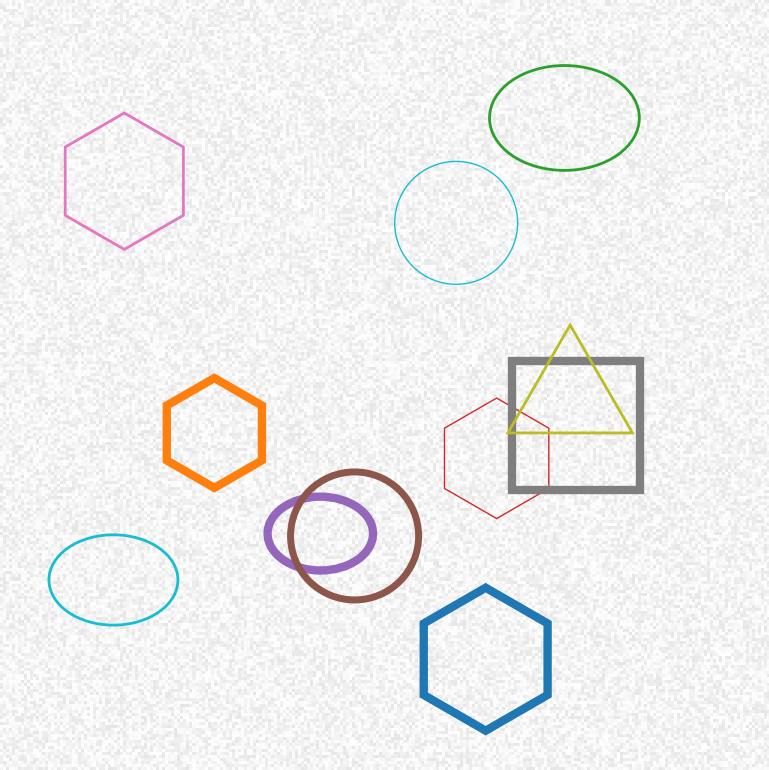[{"shape": "hexagon", "thickness": 3, "radius": 0.46, "center": [0.631, 0.144]}, {"shape": "hexagon", "thickness": 3, "radius": 0.36, "center": [0.278, 0.438]}, {"shape": "oval", "thickness": 1, "radius": 0.49, "center": [0.733, 0.847]}, {"shape": "hexagon", "thickness": 0.5, "radius": 0.39, "center": [0.645, 0.405]}, {"shape": "oval", "thickness": 3, "radius": 0.34, "center": [0.416, 0.307]}, {"shape": "circle", "thickness": 2.5, "radius": 0.42, "center": [0.461, 0.304]}, {"shape": "hexagon", "thickness": 1, "radius": 0.44, "center": [0.161, 0.765]}, {"shape": "square", "thickness": 3, "radius": 0.42, "center": [0.748, 0.448]}, {"shape": "triangle", "thickness": 1, "radius": 0.47, "center": [0.74, 0.484]}, {"shape": "oval", "thickness": 1, "radius": 0.42, "center": [0.147, 0.247]}, {"shape": "circle", "thickness": 0.5, "radius": 0.4, "center": [0.592, 0.711]}]